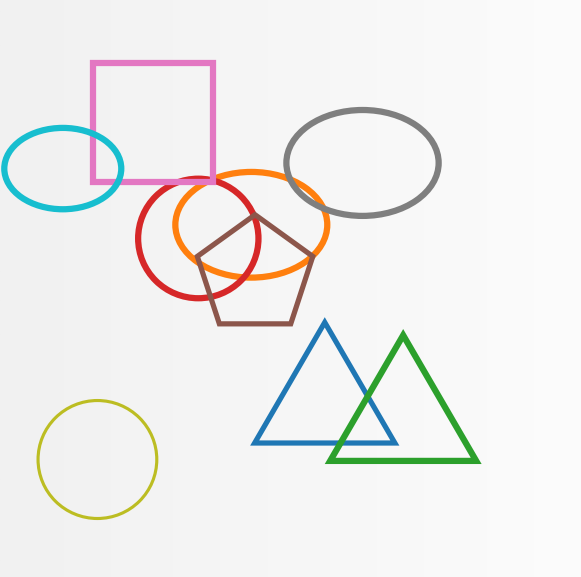[{"shape": "triangle", "thickness": 2.5, "radius": 0.7, "center": [0.559, 0.302]}, {"shape": "oval", "thickness": 3, "radius": 0.65, "center": [0.432, 0.61]}, {"shape": "triangle", "thickness": 3, "radius": 0.73, "center": [0.694, 0.274]}, {"shape": "circle", "thickness": 3, "radius": 0.52, "center": [0.341, 0.586]}, {"shape": "pentagon", "thickness": 2.5, "radius": 0.52, "center": [0.439, 0.523]}, {"shape": "square", "thickness": 3, "radius": 0.52, "center": [0.263, 0.787]}, {"shape": "oval", "thickness": 3, "radius": 0.65, "center": [0.624, 0.717]}, {"shape": "circle", "thickness": 1.5, "radius": 0.51, "center": [0.168, 0.203]}, {"shape": "oval", "thickness": 3, "radius": 0.5, "center": [0.108, 0.707]}]